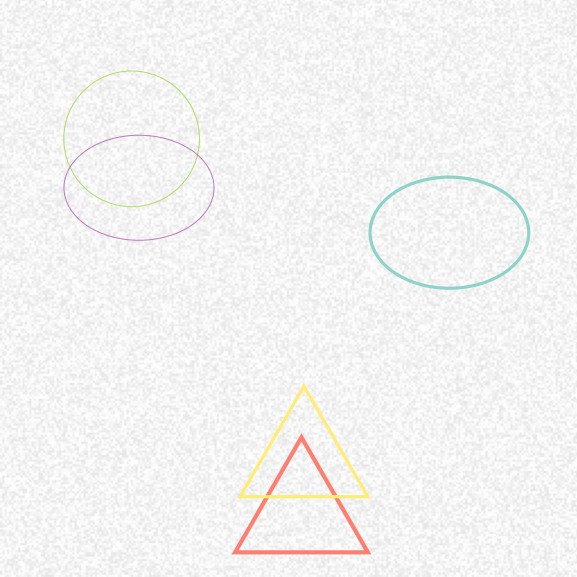[{"shape": "oval", "thickness": 1.5, "radius": 0.69, "center": [0.778, 0.596]}, {"shape": "triangle", "thickness": 2, "radius": 0.66, "center": [0.522, 0.109]}, {"shape": "circle", "thickness": 0.5, "radius": 0.59, "center": [0.228, 0.759]}, {"shape": "oval", "thickness": 0.5, "radius": 0.65, "center": [0.241, 0.674]}, {"shape": "triangle", "thickness": 1.5, "radius": 0.64, "center": [0.526, 0.203]}]